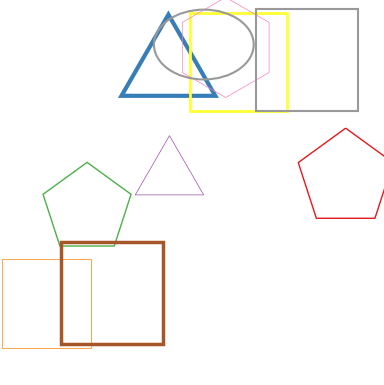[{"shape": "pentagon", "thickness": 1, "radius": 0.65, "center": [0.898, 0.538]}, {"shape": "triangle", "thickness": 3, "radius": 0.7, "center": [0.437, 0.821]}, {"shape": "pentagon", "thickness": 1, "radius": 0.6, "center": [0.226, 0.458]}, {"shape": "triangle", "thickness": 0.5, "radius": 0.51, "center": [0.44, 0.545]}, {"shape": "square", "thickness": 0.5, "radius": 0.58, "center": [0.121, 0.212]}, {"shape": "square", "thickness": 2, "radius": 0.63, "center": [0.619, 0.838]}, {"shape": "square", "thickness": 2.5, "radius": 0.66, "center": [0.291, 0.239]}, {"shape": "hexagon", "thickness": 0.5, "radius": 0.65, "center": [0.586, 0.877]}, {"shape": "oval", "thickness": 1.5, "radius": 0.65, "center": [0.529, 0.884]}, {"shape": "square", "thickness": 1.5, "radius": 0.66, "center": [0.797, 0.843]}]